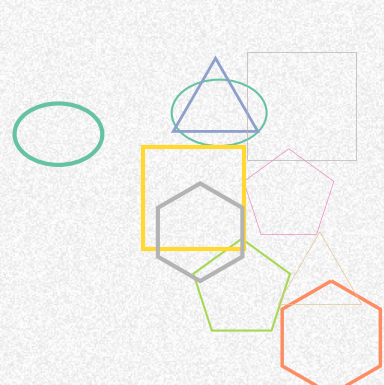[{"shape": "oval", "thickness": 1.5, "radius": 0.62, "center": [0.569, 0.707]}, {"shape": "oval", "thickness": 3, "radius": 0.57, "center": [0.152, 0.651]}, {"shape": "hexagon", "thickness": 2.5, "radius": 0.74, "center": [0.86, 0.123]}, {"shape": "triangle", "thickness": 2, "radius": 0.63, "center": [0.56, 0.722]}, {"shape": "pentagon", "thickness": 0.5, "radius": 0.61, "center": [0.75, 0.491]}, {"shape": "pentagon", "thickness": 1.5, "radius": 0.66, "center": [0.628, 0.248]}, {"shape": "square", "thickness": 3, "radius": 0.66, "center": [0.503, 0.486]}, {"shape": "triangle", "thickness": 0.5, "radius": 0.63, "center": [0.831, 0.272]}, {"shape": "square", "thickness": 0.5, "radius": 0.7, "center": [0.783, 0.725]}, {"shape": "hexagon", "thickness": 3, "radius": 0.63, "center": [0.52, 0.397]}]